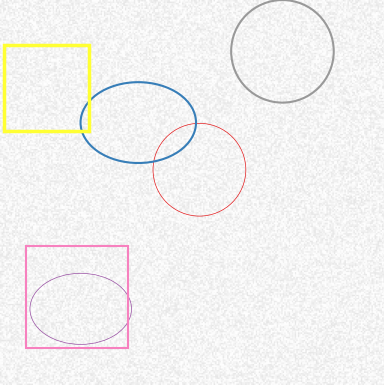[{"shape": "circle", "thickness": 0.5, "radius": 0.6, "center": [0.518, 0.559]}, {"shape": "oval", "thickness": 1.5, "radius": 0.75, "center": [0.359, 0.682]}, {"shape": "oval", "thickness": 0.5, "radius": 0.66, "center": [0.21, 0.198]}, {"shape": "square", "thickness": 2.5, "radius": 0.56, "center": [0.121, 0.771]}, {"shape": "square", "thickness": 1.5, "radius": 0.66, "center": [0.199, 0.229]}, {"shape": "circle", "thickness": 1.5, "radius": 0.67, "center": [0.734, 0.867]}]